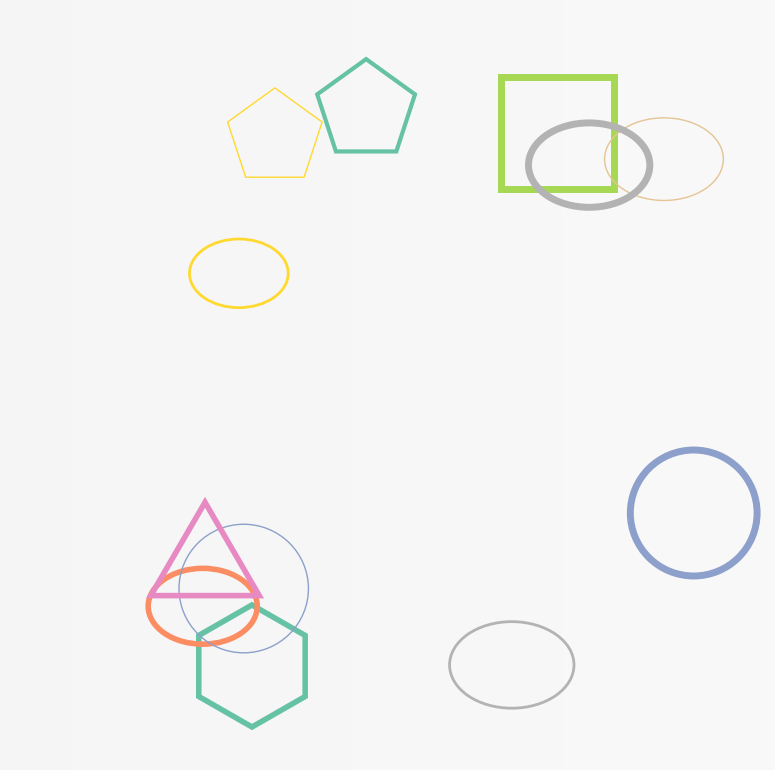[{"shape": "hexagon", "thickness": 2, "radius": 0.4, "center": [0.325, 0.135]}, {"shape": "pentagon", "thickness": 1.5, "radius": 0.33, "center": [0.472, 0.857]}, {"shape": "oval", "thickness": 2, "radius": 0.35, "center": [0.262, 0.213]}, {"shape": "circle", "thickness": 0.5, "radius": 0.42, "center": [0.314, 0.236]}, {"shape": "circle", "thickness": 2.5, "radius": 0.41, "center": [0.895, 0.334]}, {"shape": "triangle", "thickness": 2, "radius": 0.4, "center": [0.265, 0.267]}, {"shape": "square", "thickness": 2.5, "radius": 0.36, "center": [0.719, 0.827]}, {"shape": "pentagon", "thickness": 0.5, "radius": 0.32, "center": [0.355, 0.822]}, {"shape": "oval", "thickness": 1, "radius": 0.32, "center": [0.308, 0.645]}, {"shape": "oval", "thickness": 0.5, "radius": 0.38, "center": [0.857, 0.793]}, {"shape": "oval", "thickness": 1, "radius": 0.4, "center": [0.66, 0.136]}, {"shape": "oval", "thickness": 2.5, "radius": 0.39, "center": [0.76, 0.786]}]